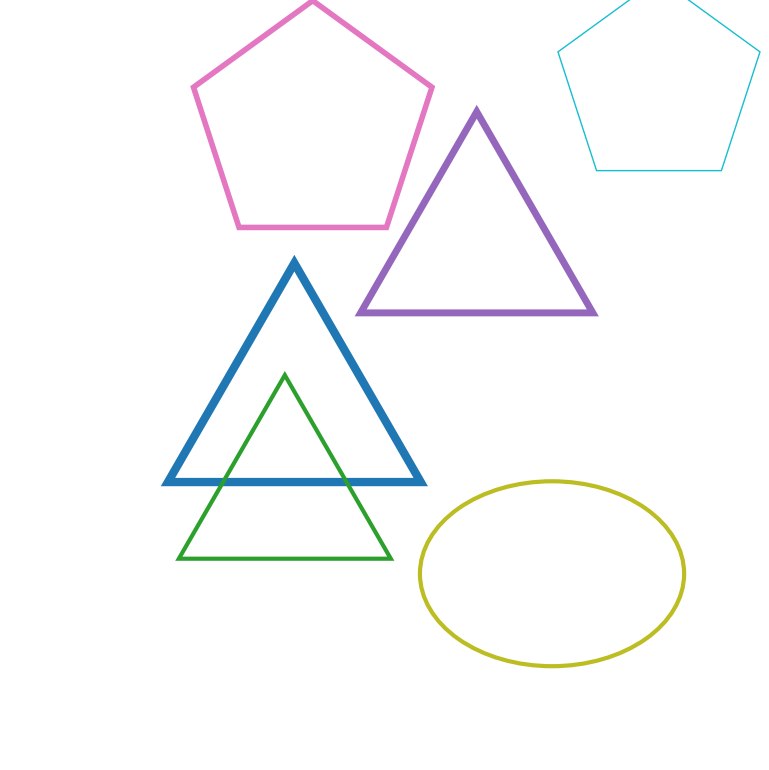[{"shape": "triangle", "thickness": 3, "radius": 0.95, "center": [0.382, 0.469]}, {"shape": "triangle", "thickness": 1.5, "radius": 0.79, "center": [0.37, 0.354]}, {"shape": "triangle", "thickness": 2.5, "radius": 0.87, "center": [0.619, 0.681]}, {"shape": "pentagon", "thickness": 2, "radius": 0.81, "center": [0.406, 0.836]}, {"shape": "oval", "thickness": 1.5, "radius": 0.86, "center": [0.717, 0.255]}, {"shape": "pentagon", "thickness": 0.5, "radius": 0.69, "center": [0.856, 0.89]}]